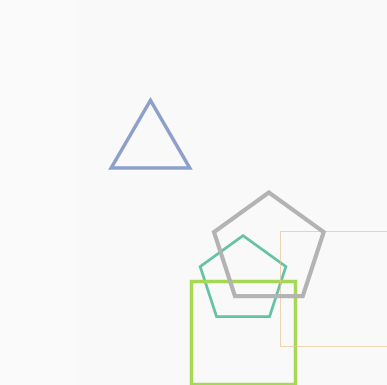[{"shape": "pentagon", "thickness": 2, "radius": 0.58, "center": [0.627, 0.272]}, {"shape": "triangle", "thickness": 2.5, "radius": 0.59, "center": [0.388, 0.622]}, {"shape": "square", "thickness": 2.5, "radius": 0.67, "center": [0.628, 0.137]}, {"shape": "square", "thickness": 0.5, "radius": 0.75, "center": [0.872, 0.252]}, {"shape": "pentagon", "thickness": 3, "radius": 0.74, "center": [0.694, 0.351]}]